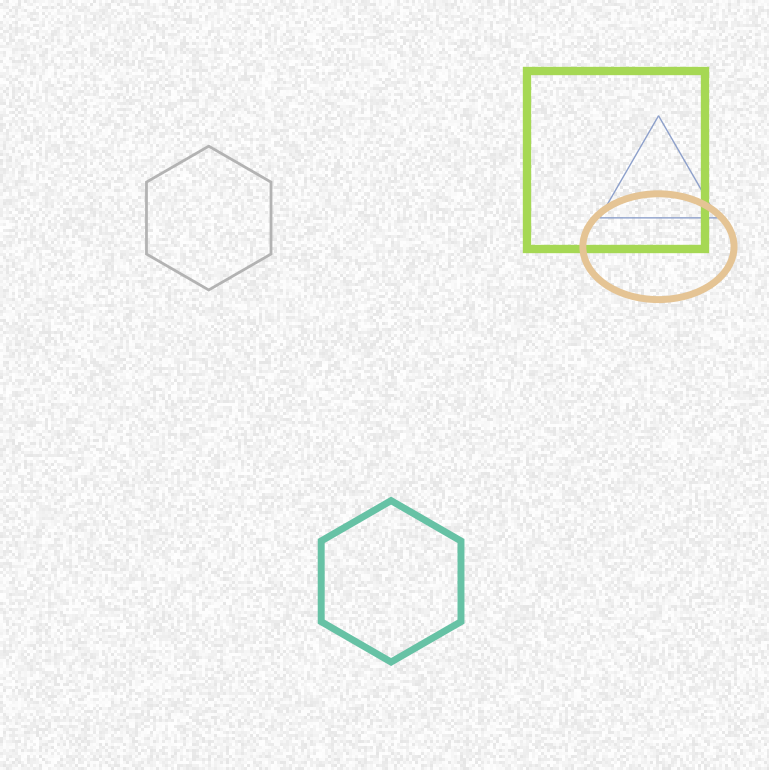[{"shape": "hexagon", "thickness": 2.5, "radius": 0.52, "center": [0.508, 0.245]}, {"shape": "triangle", "thickness": 0.5, "radius": 0.44, "center": [0.855, 0.761]}, {"shape": "square", "thickness": 3, "radius": 0.58, "center": [0.8, 0.792]}, {"shape": "oval", "thickness": 2.5, "radius": 0.49, "center": [0.855, 0.68]}, {"shape": "hexagon", "thickness": 1, "radius": 0.47, "center": [0.271, 0.717]}]